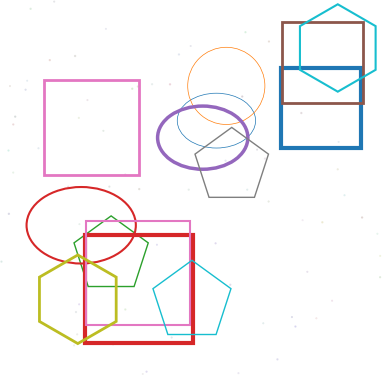[{"shape": "oval", "thickness": 0.5, "radius": 0.51, "center": [0.562, 0.687]}, {"shape": "square", "thickness": 3, "radius": 0.52, "center": [0.834, 0.719]}, {"shape": "circle", "thickness": 0.5, "radius": 0.5, "center": [0.588, 0.777]}, {"shape": "pentagon", "thickness": 1, "radius": 0.51, "center": [0.289, 0.338]}, {"shape": "oval", "thickness": 1.5, "radius": 0.71, "center": [0.211, 0.415]}, {"shape": "square", "thickness": 3, "radius": 0.7, "center": [0.361, 0.25]}, {"shape": "oval", "thickness": 2.5, "radius": 0.59, "center": [0.527, 0.642]}, {"shape": "square", "thickness": 2, "radius": 0.53, "center": [0.837, 0.837]}, {"shape": "square", "thickness": 2, "radius": 0.62, "center": [0.237, 0.67]}, {"shape": "square", "thickness": 1.5, "radius": 0.67, "center": [0.358, 0.29]}, {"shape": "pentagon", "thickness": 1, "radius": 0.5, "center": [0.602, 0.569]}, {"shape": "hexagon", "thickness": 2, "radius": 0.58, "center": [0.202, 0.223]}, {"shape": "hexagon", "thickness": 1.5, "radius": 0.57, "center": [0.877, 0.875]}, {"shape": "pentagon", "thickness": 1, "radius": 0.53, "center": [0.499, 0.217]}]